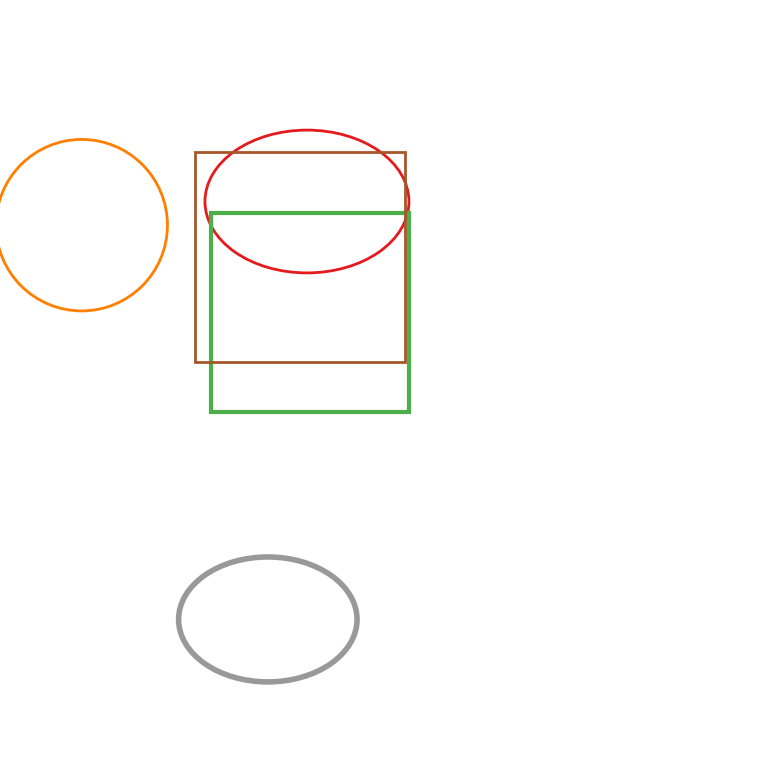[{"shape": "oval", "thickness": 1, "radius": 0.66, "center": [0.399, 0.738]}, {"shape": "square", "thickness": 1.5, "radius": 0.64, "center": [0.402, 0.594]}, {"shape": "circle", "thickness": 1, "radius": 0.56, "center": [0.106, 0.708]}, {"shape": "square", "thickness": 1, "radius": 0.68, "center": [0.39, 0.666]}, {"shape": "oval", "thickness": 2, "radius": 0.58, "center": [0.348, 0.196]}]